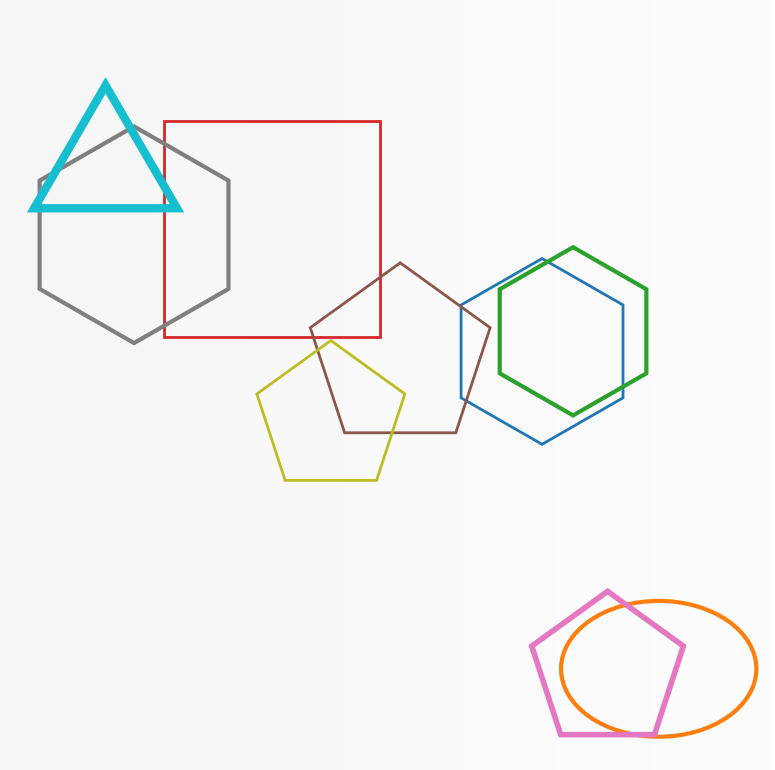[{"shape": "hexagon", "thickness": 1, "radius": 0.6, "center": [0.699, 0.544]}, {"shape": "oval", "thickness": 1.5, "radius": 0.63, "center": [0.85, 0.131]}, {"shape": "hexagon", "thickness": 1.5, "radius": 0.55, "center": [0.739, 0.57]}, {"shape": "square", "thickness": 1, "radius": 0.7, "center": [0.351, 0.703]}, {"shape": "pentagon", "thickness": 1, "radius": 0.61, "center": [0.516, 0.537]}, {"shape": "pentagon", "thickness": 2, "radius": 0.51, "center": [0.784, 0.129]}, {"shape": "hexagon", "thickness": 1.5, "radius": 0.7, "center": [0.173, 0.695]}, {"shape": "pentagon", "thickness": 1, "radius": 0.5, "center": [0.427, 0.457]}, {"shape": "triangle", "thickness": 3, "radius": 0.53, "center": [0.136, 0.783]}]